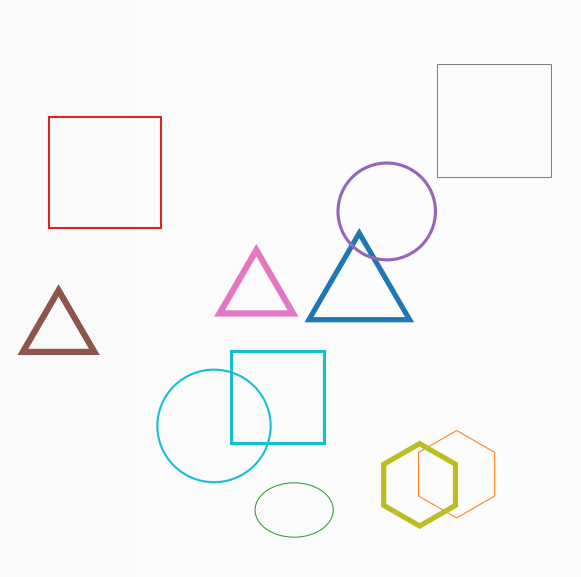[{"shape": "triangle", "thickness": 2.5, "radius": 0.5, "center": [0.618, 0.496]}, {"shape": "hexagon", "thickness": 0.5, "radius": 0.38, "center": [0.786, 0.178]}, {"shape": "oval", "thickness": 0.5, "radius": 0.34, "center": [0.506, 0.116]}, {"shape": "square", "thickness": 1, "radius": 0.48, "center": [0.181, 0.701]}, {"shape": "circle", "thickness": 1.5, "radius": 0.42, "center": [0.665, 0.633]}, {"shape": "triangle", "thickness": 3, "radius": 0.36, "center": [0.101, 0.425]}, {"shape": "triangle", "thickness": 3, "radius": 0.37, "center": [0.441, 0.493]}, {"shape": "square", "thickness": 0.5, "radius": 0.49, "center": [0.849, 0.79]}, {"shape": "hexagon", "thickness": 2.5, "radius": 0.36, "center": [0.722, 0.16]}, {"shape": "circle", "thickness": 1, "radius": 0.49, "center": [0.368, 0.262]}, {"shape": "square", "thickness": 1.5, "radius": 0.4, "center": [0.477, 0.312]}]